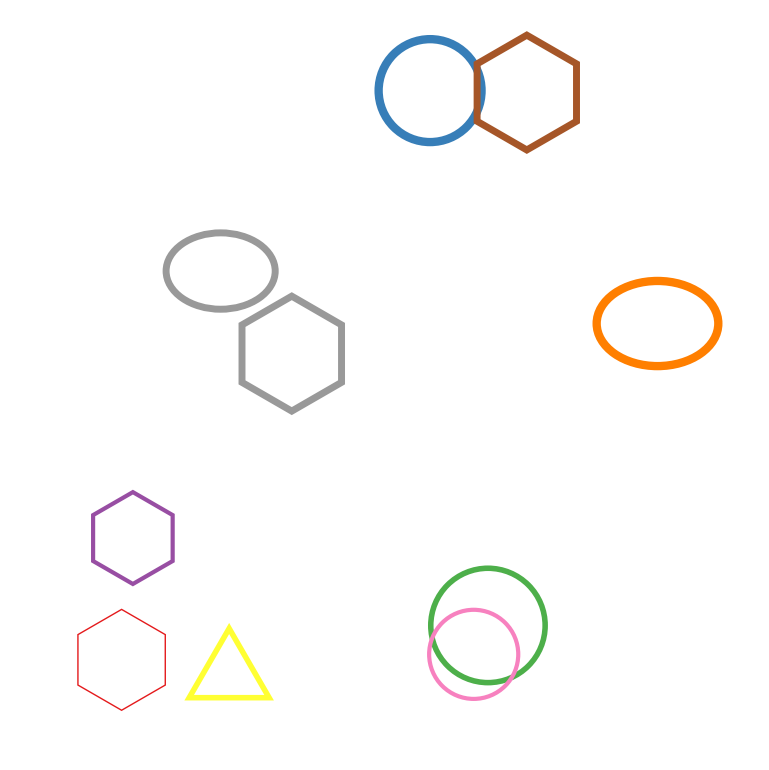[{"shape": "hexagon", "thickness": 0.5, "radius": 0.33, "center": [0.158, 0.143]}, {"shape": "circle", "thickness": 3, "radius": 0.33, "center": [0.559, 0.882]}, {"shape": "circle", "thickness": 2, "radius": 0.37, "center": [0.634, 0.188]}, {"shape": "hexagon", "thickness": 1.5, "radius": 0.3, "center": [0.173, 0.301]}, {"shape": "oval", "thickness": 3, "radius": 0.39, "center": [0.854, 0.58]}, {"shape": "triangle", "thickness": 2, "radius": 0.3, "center": [0.298, 0.124]}, {"shape": "hexagon", "thickness": 2.5, "radius": 0.37, "center": [0.684, 0.88]}, {"shape": "circle", "thickness": 1.5, "radius": 0.29, "center": [0.615, 0.15]}, {"shape": "hexagon", "thickness": 2.5, "radius": 0.37, "center": [0.379, 0.541]}, {"shape": "oval", "thickness": 2.5, "radius": 0.35, "center": [0.287, 0.648]}]